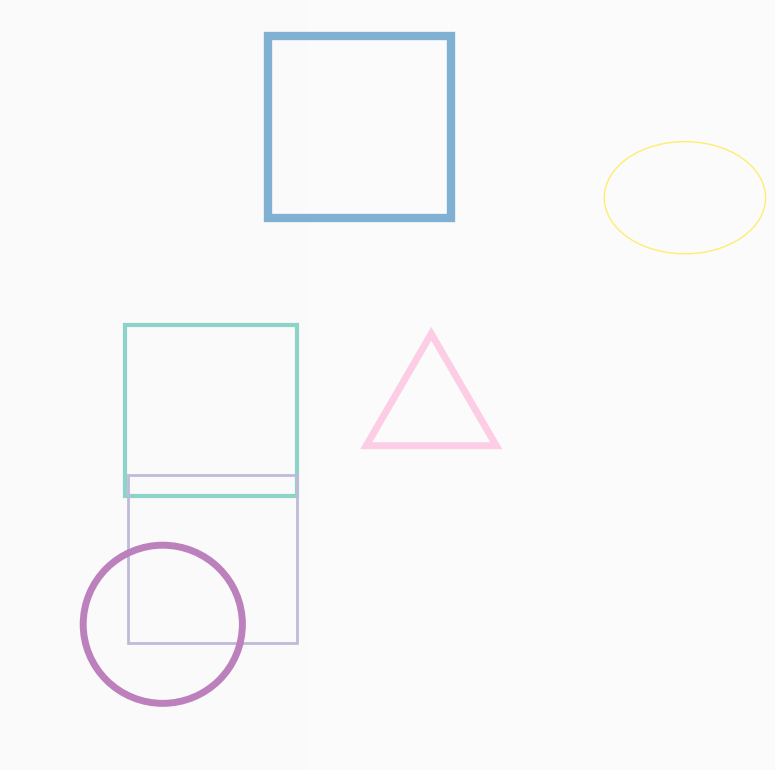[{"shape": "square", "thickness": 1.5, "radius": 0.56, "center": [0.272, 0.467]}, {"shape": "square", "thickness": 1, "radius": 0.54, "center": [0.275, 0.274]}, {"shape": "square", "thickness": 3, "radius": 0.59, "center": [0.464, 0.835]}, {"shape": "triangle", "thickness": 2.5, "radius": 0.48, "center": [0.556, 0.47]}, {"shape": "circle", "thickness": 2.5, "radius": 0.51, "center": [0.21, 0.189]}, {"shape": "oval", "thickness": 0.5, "radius": 0.52, "center": [0.884, 0.743]}]